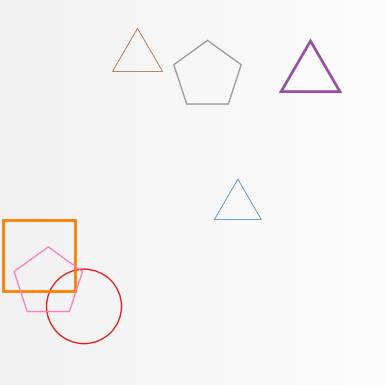[{"shape": "circle", "thickness": 1, "radius": 0.48, "center": [0.217, 0.204]}, {"shape": "triangle", "thickness": 0.5, "radius": 0.35, "center": [0.614, 0.465]}, {"shape": "triangle", "thickness": 2, "radius": 0.44, "center": [0.801, 0.806]}, {"shape": "square", "thickness": 2, "radius": 0.47, "center": [0.101, 0.336]}, {"shape": "triangle", "thickness": 0.5, "radius": 0.37, "center": [0.355, 0.852]}, {"shape": "pentagon", "thickness": 1, "radius": 0.46, "center": [0.125, 0.266]}, {"shape": "pentagon", "thickness": 1, "radius": 0.46, "center": [0.535, 0.804]}]